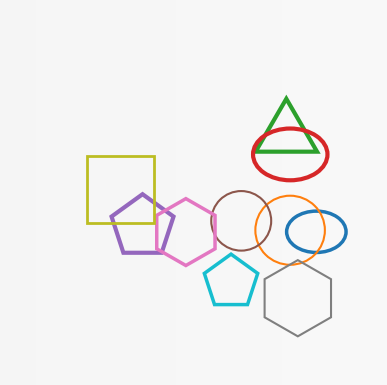[{"shape": "oval", "thickness": 2.5, "radius": 0.38, "center": [0.816, 0.398]}, {"shape": "circle", "thickness": 1.5, "radius": 0.45, "center": [0.749, 0.402]}, {"shape": "triangle", "thickness": 3, "radius": 0.46, "center": [0.739, 0.652]}, {"shape": "oval", "thickness": 3, "radius": 0.48, "center": [0.749, 0.599]}, {"shape": "pentagon", "thickness": 3, "radius": 0.42, "center": [0.368, 0.412]}, {"shape": "circle", "thickness": 1.5, "radius": 0.39, "center": [0.623, 0.426]}, {"shape": "hexagon", "thickness": 2.5, "radius": 0.43, "center": [0.48, 0.397]}, {"shape": "hexagon", "thickness": 1.5, "radius": 0.49, "center": [0.769, 0.225]}, {"shape": "square", "thickness": 2, "radius": 0.43, "center": [0.312, 0.507]}, {"shape": "pentagon", "thickness": 2.5, "radius": 0.36, "center": [0.596, 0.267]}]